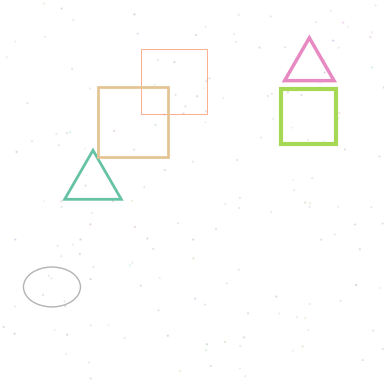[{"shape": "triangle", "thickness": 2, "radius": 0.42, "center": [0.242, 0.525]}, {"shape": "square", "thickness": 0.5, "radius": 0.43, "center": [0.452, 0.788]}, {"shape": "triangle", "thickness": 2.5, "radius": 0.37, "center": [0.803, 0.828]}, {"shape": "square", "thickness": 3, "radius": 0.35, "center": [0.802, 0.697]}, {"shape": "square", "thickness": 2, "radius": 0.45, "center": [0.346, 0.683]}, {"shape": "oval", "thickness": 1, "radius": 0.37, "center": [0.135, 0.255]}]